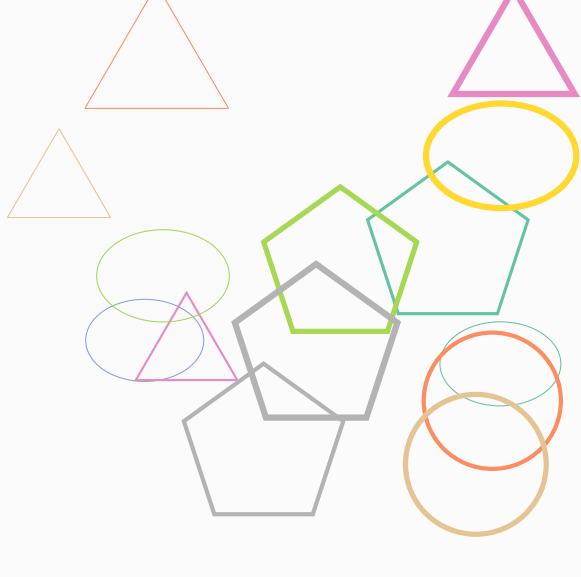[{"shape": "oval", "thickness": 0.5, "radius": 0.52, "center": [0.861, 0.369]}, {"shape": "pentagon", "thickness": 1.5, "radius": 0.73, "center": [0.77, 0.573]}, {"shape": "triangle", "thickness": 0.5, "radius": 0.71, "center": [0.27, 0.883]}, {"shape": "circle", "thickness": 2, "radius": 0.59, "center": [0.847, 0.305]}, {"shape": "oval", "thickness": 0.5, "radius": 0.51, "center": [0.249, 0.41]}, {"shape": "triangle", "thickness": 3, "radius": 0.61, "center": [0.884, 0.897]}, {"shape": "triangle", "thickness": 1, "radius": 0.5, "center": [0.321, 0.391]}, {"shape": "pentagon", "thickness": 2.5, "radius": 0.69, "center": [0.585, 0.537]}, {"shape": "oval", "thickness": 0.5, "radius": 0.57, "center": [0.28, 0.521]}, {"shape": "oval", "thickness": 3, "radius": 0.65, "center": [0.862, 0.729]}, {"shape": "circle", "thickness": 2.5, "radius": 0.61, "center": [0.819, 0.195]}, {"shape": "triangle", "thickness": 0.5, "radius": 0.51, "center": [0.102, 0.674]}, {"shape": "pentagon", "thickness": 3, "radius": 0.73, "center": [0.544, 0.395]}, {"shape": "pentagon", "thickness": 2, "radius": 0.72, "center": [0.453, 0.225]}]